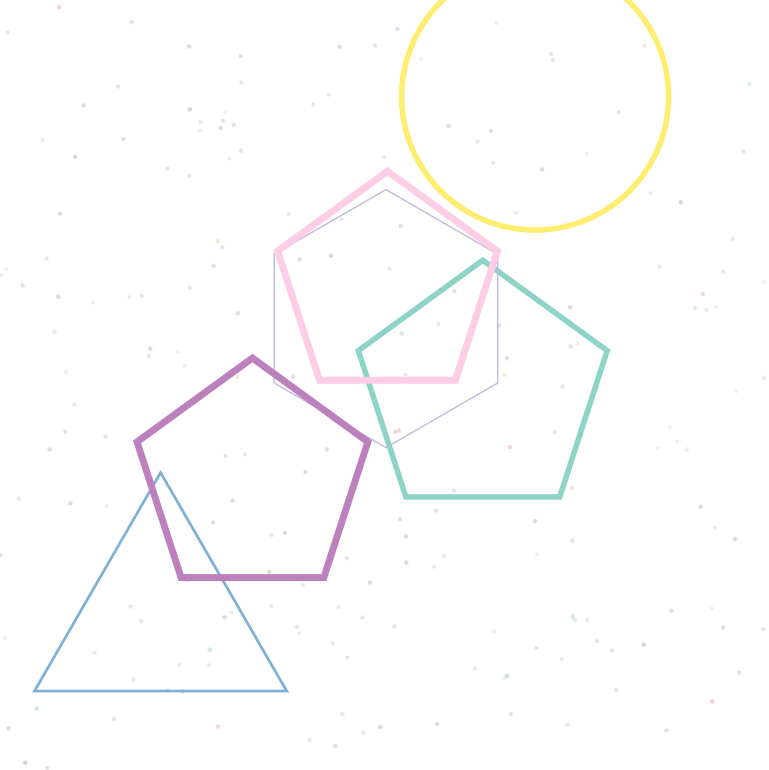[{"shape": "pentagon", "thickness": 2, "radius": 0.85, "center": [0.627, 0.492]}, {"shape": "hexagon", "thickness": 0.5, "radius": 0.84, "center": [0.501, 0.586]}, {"shape": "triangle", "thickness": 1, "radius": 0.95, "center": [0.209, 0.197]}, {"shape": "pentagon", "thickness": 2.5, "radius": 0.75, "center": [0.503, 0.628]}, {"shape": "pentagon", "thickness": 2.5, "radius": 0.79, "center": [0.328, 0.377]}, {"shape": "circle", "thickness": 2, "radius": 0.87, "center": [0.695, 0.875]}]